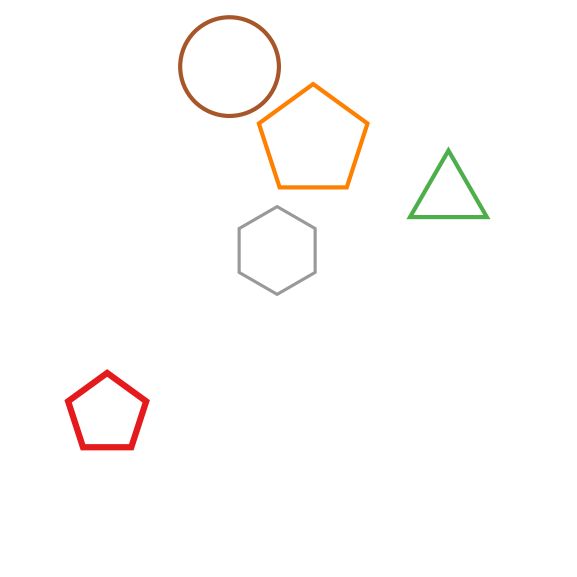[{"shape": "pentagon", "thickness": 3, "radius": 0.36, "center": [0.186, 0.282]}, {"shape": "triangle", "thickness": 2, "radius": 0.38, "center": [0.777, 0.662]}, {"shape": "pentagon", "thickness": 2, "radius": 0.49, "center": [0.542, 0.755]}, {"shape": "circle", "thickness": 2, "radius": 0.43, "center": [0.397, 0.884]}, {"shape": "hexagon", "thickness": 1.5, "radius": 0.38, "center": [0.48, 0.565]}]